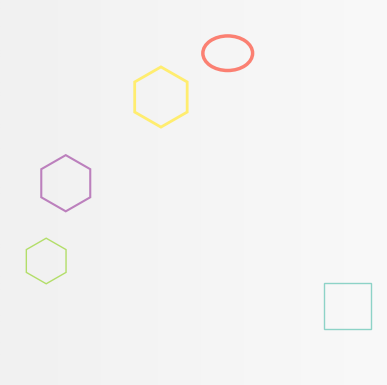[{"shape": "square", "thickness": 1, "radius": 0.3, "center": [0.897, 0.206]}, {"shape": "oval", "thickness": 2.5, "radius": 0.32, "center": [0.588, 0.862]}, {"shape": "hexagon", "thickness": 1, "radius": 0.3, "center": [0.119, 0.322]}, {"shape": "hexagon", "thickness": 1.5, "radius": 0.36, "center": [0.17, 0.524]}, {"shape": "hexagon", "thickness": 2, "radius": 0.39, "center": [0.415, 0.748]}]